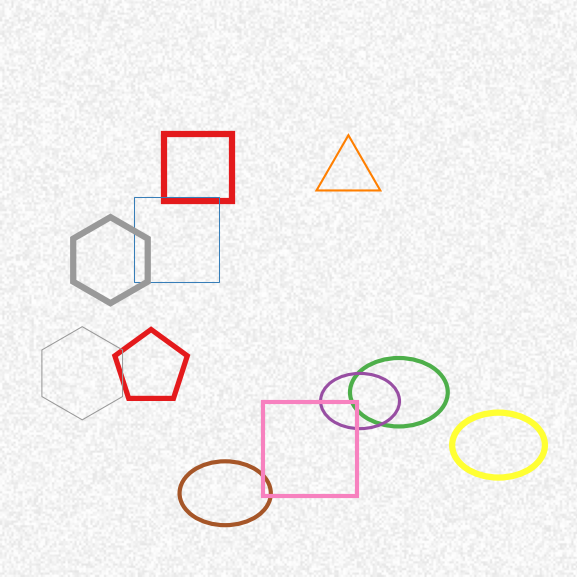[{"shape": "pentagon", "thickness": 2.5, "radius": 0.33, "center": [0.262, 0.363]}, {"shape": "square", "thickness": 3, "radius": 0.29, "center": [0.343, 0.709]}, {"shape": "square", "thickness": 0.5, "radius": 0.37, "center": [0.305, 0.585]}, {"shape": "oval", "thickness": 2, "radius": 0.42, "center": [0.691, 0.32]}, {"shape": "oval", "thickness": 1.5, "radius": 0.34, "center": [0.623, 0.305]}, {"shape": "triangle", "thickness": 1, "radius": 0.32, "center": [0.603, 0.701]}, {"shape": "oval", "thickness": 3, "radius": 0.4, "center": [0.863, 0.228]}, {"shape": "oval", "thickness": 2, "radius": 0.4, "center": [0.39, 0.145]}, {"shape": "square", "thickness": 2, "radius": 0.41, "center": [0.537, 0.222]}, {"shape": "hexagon", "thickness": 3, "radius": 0.37, "center": [0.191, 0.549]}, {"shape": "hexagon", "thickness": 0.5, "radius": 0.4, "center": [0.142, 0.353]}]